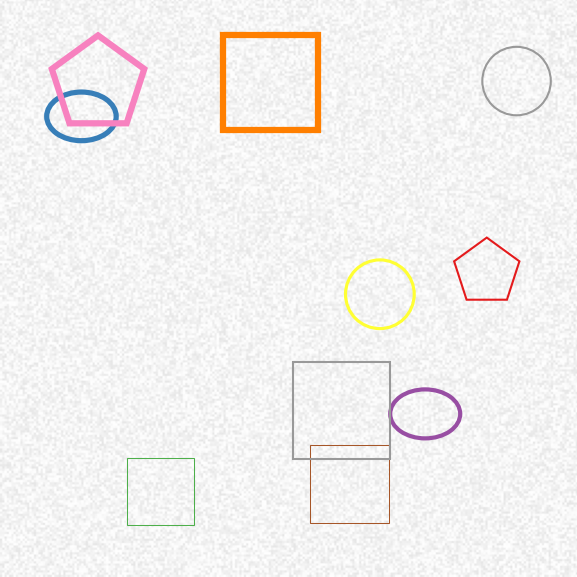[{"shape": "pentagon", "thickness": 1, "radius": 0.3, "center": [0.843, 0.528]}, {"shape": "oval", "thickness": 2.5, "radius": 0.3, "center": [0.141, 0.798]}, {"shape": "square", "thickness": 0.5, "radius": 0.29, "center": [0.278, 0.148]}, {"shape": "oval", "thickness": 2, "radius": 0.3, "center": [0.736, 0.282]}, {"shape": "square", "thickness": 3, "radius": 0.41, "center": [0.469, 0.857]}, {"shape": "circle", "thickness": 1.5, "radius": 0.3, "center": [0.658, 0.49]}, {"shape": "square", "thickness": 0.5, "radius": 0.34, "center": [0.605, 0.161]}, {"shape": "pentagon", "thickness": 3, "radius": 0.42, "center": [0.17, 0.854]}, {"shape": "circle", "thickness": 1, "radius": 0.3, "center": [0.894, 0.859]}, {"shape": "square", "thickness": 1, "radius": 0.42, "center": [0.592, 0.289]}]